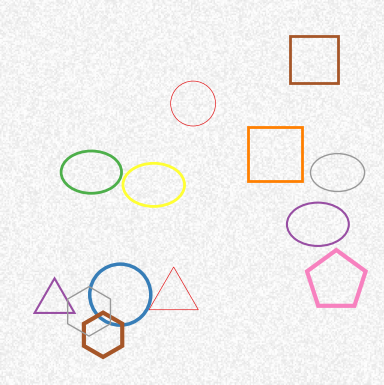[{"shape": "triangle", "thickness": 0.5, "radius": 0.37, "center": [0.451, 0.233]}, {"shape": "circle", "thickness": 0.5, "radius": 0.29, "center": [0.502, 0.731]}, {"shape": "circle", "thickness": 2.5, "radius": 0.4, "center": [0.312, 0.235]}, {"shape": "oval", "thickness": 2, "radius": 0.39, "center": [0.237, 0.553]}, {"shape": "oval", "thickness": 1.5, "radius": 0.4, "center": [0.826, 0.417]}, {"shape": "triangle", "thickness": 1.5, "radius": 0.3, "center": [0.142, 0.217]}, {"shape": "square", "thickness": 2, "radius": 0.35, "center": [0.715, 0.6]}, {"shape": "oval", "thickness": 2, "radius": 0.4, "center": [0.399, 0.52]}, {"shape": "hexagon", "thickness": 3, "radius": 0.29, "center": [0.268, 0.13]}, {"shape": "square", "thickness": 2, "radius": 0.31, "center": [0.815, 0.846]}, {"shape": "pentagon", "thickness": 3, "radius": 0.4, "center": [0.874, 0.27]}, {"shape": "hexagon", "thickness": 1, "radius": 0.32, "center": [0.231, 0.191]}, {"shape": "oval", "thickness": 1, "radius": 0.35, "center": [0.877, 0.552]}]